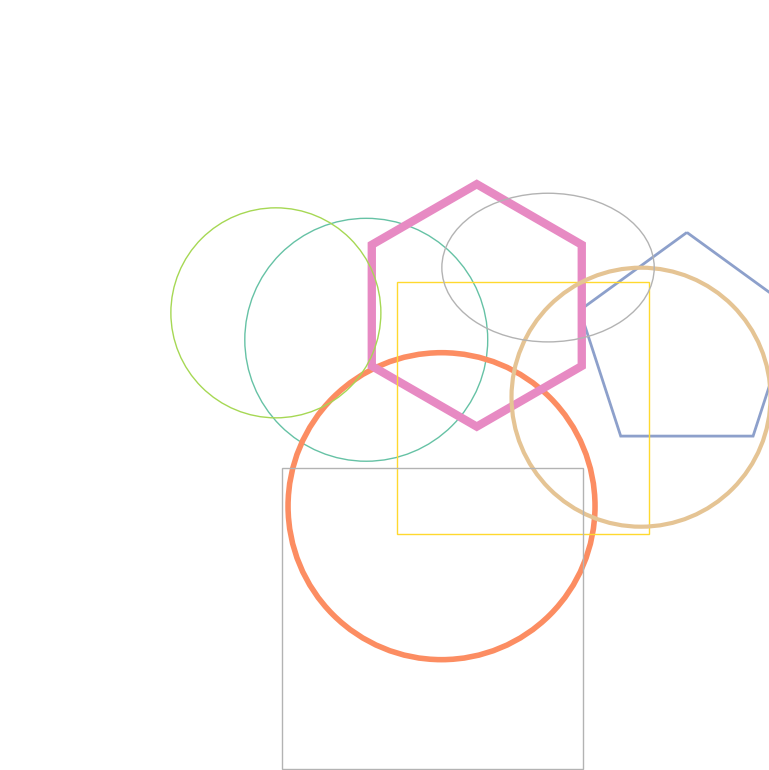[{"shape": "circle", "thickness": 0.5, "radius": 0.79, "center": [0.476, 0.559]}, {"shape": "circle", "thickness": 2, "radius": 1.0, "center": [0.573, 0.343]}, {"shape": "pentagon", "thickness": 1, "radius": 0.73, "center": [0.892, 0.552]}, {"shape": "hexagon", "thickness": 3, "radius": 0.79, "center": [0.619, 0.603]}, {"shape": "circle", "thickness": 0.5, "radius": 0.68, "center": [0.358, 0.594]}, {"shape": "square", "thickness": 0.5, "radius": 0.82, "center": [0.679, 0.47]}, {"shape": "circle", "thickness": 1.5, "radius": 0.84, "center": [0.832, 0.484]}, {"shape": "square", "thickness": 0.5, "radius": 0.98, "center": [0.562, 0.197]}, {"shape": "oval", "thickness": 0.5, "radius": 0.69, "center": [0.712, 0.653]}]